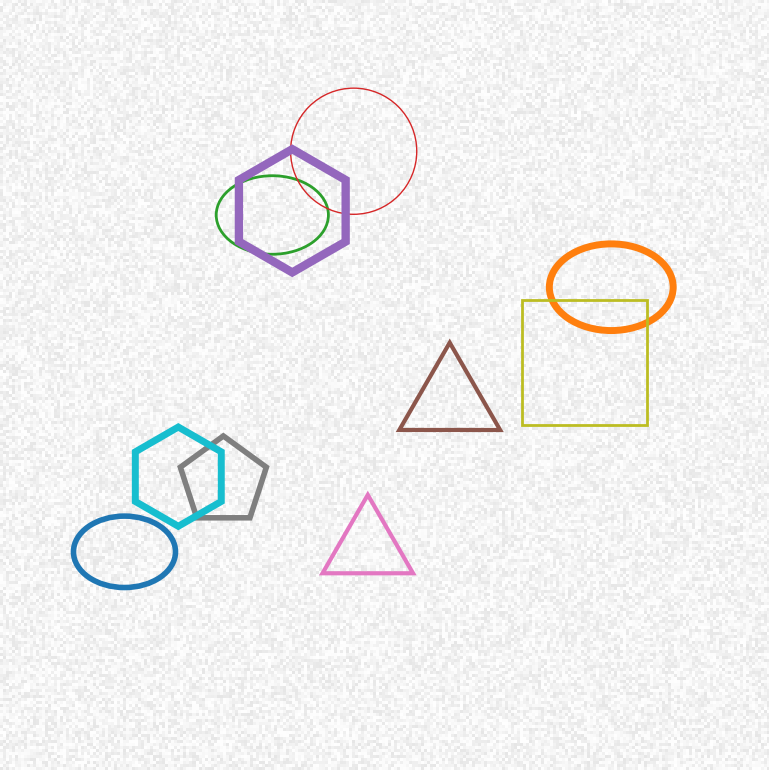[{"shape": "oval", "thickness": 2, "radius": 0.33, "center": [0.162, 0.283]}, {"shape": "oval", "thickness": 2.5, "radius": 0.4, "center": [0.794, 0.627]}, {"shape": "oval", "thickness": 1, "radius": 0.36, "center": [0.354, 0.721]}, {"shape": "circle", "thickness": 0.5, "radius": 0.41, "center": [0.459, 0.804]}, {"shape": "hexagon", "thickness": 3, "radius": 0.4, "center": [0.38, 0.726]}, {"shape": "triangle", "thickness": 1.5, "radius": 0.38, "center": [0.584, 0.479]}, {"shape": "triangle", "thickness": 1.5, "radius": 0.34, "center": [0.478, 0.289]}, {"shape": "pentagon", "thickness": 2, "radius": 0.29, "center": [0.29, 0.375]}, {"shape": "square", "thickness": 1, "radius": 0.41, "center": [0.759, 0.529]}, {"shape": "hexagon", "thickness": 2.5, "radius": 0.32, "center": [0.232, 0.381]}]